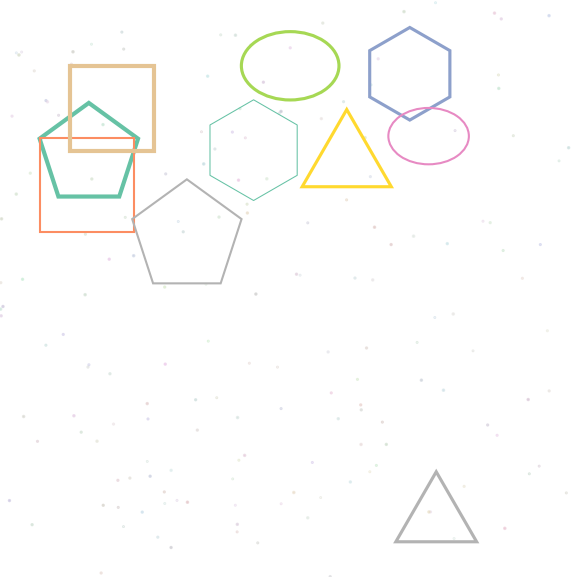[{"shape": "hexagon", "thickness": 0.5, "radius": 0.44, "center": [0.439, 0.739]}, {"shape": "pentagon", "thickness": 2, "radius": 0.45, "center": [0.154, 0.731]}, {"shape": "square", "thickness": 1, "radius": 0.41, "center": [0.15, 0.678]}, {"shape": "hexagon", "thickness": 1.5, "radius": 0.4, "center": [0.71, 0.871]}, {"shape": "oval", "thickness": 1, "radius": 0.35, "center": [0.742, 0.763]}, {"shape": "oval", "thickness": 1.5, "radius": 0.42, "center": [0.502, 0.885]}, {"shape": "triangle", "thickness": 1.5, "radius": 0.45, "center": [0.6, 0.72]}, {"shape": "square", "thickness": 2, "radius": 0.37, "center": [0.194, 0.811]}, {"shape": "triangle", "thickness": 1.5, "radius": 0.4, "center": [0.755, 0.101]}, {"shape": "pentagon", "thickness": 1, "radius": 0.5, "center": [0.324, 0.589]}]